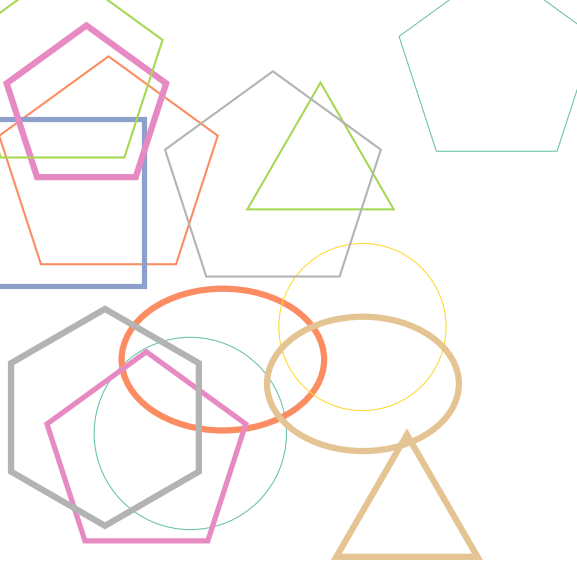[{"shape": "circle", "thickness": 0.5, "radius": 0.83, "center": [0.33, 0.249]}, {"shape": "pentagon", "thickness": 0.5, "radius": 0.89, "center": [0.86, 0.881]}, {"shape": "pentagon", "thickness": 1, "radius": 0.99, "center": [0.188, 0.703]}, {"shape": "oval", "thickness": 3, "radius": 0.88, "center": [0.386, 0.376]}, {"shape": "square", "thickness": 2.5, "radius": 0.72, "center": [0.105, 0.648]}, {"shape": "pentagon", "thickness": 3, "radius": 0.73, "center": [0.15, 0.81]}, {"shape": "pentagon", "thickness": 2.5, "radius": 0.9, "center": [0.253, 0.209]}, {"shape": "pentagon", "thickness": 1, "radius": 0.91, "center": [0.108, 0.874]}, {"shape": "triangle", "thickness": 1, "radius": 0.73, "center": [0.555, 0.71]}, {"shape": "circle", "thickness": 0.5, "radius": 0.72, "center": [0.628, 0.433]}, {"shape": "triangle", "thickness": 3, "radius": 0.71, "center": [0.705, 0.105]}, {"shape": "oval", "thickness": 3, "radius": 0.83, "center": [0.628, 0.334]}, {"shape": "hexagon", "thickness": 3, "radius": 0.94, "center": [0.182, 0.276]}, {"shape": "pentagon", "thickness": 1, "radius": 0.98, "center": [0.473, 0.679]}]